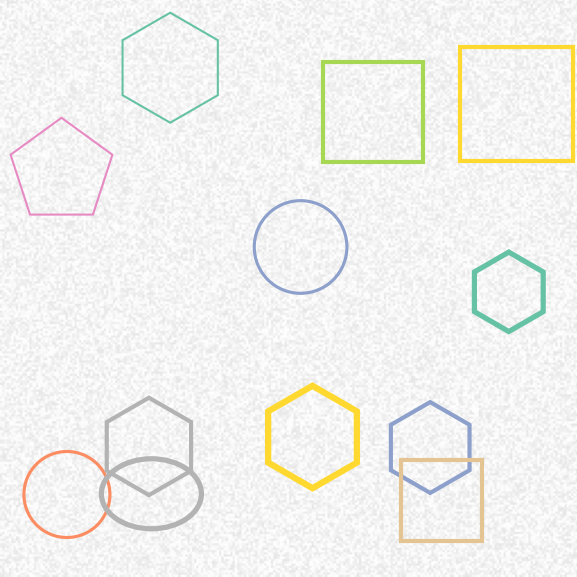[{"shape": "hexagon", "thickness": 1, "radius": 0.48, "center": [0.295, 0.882]}, {"shape": "hexagon", "thickness": 2.5, "radius": 0.34, "center": [0.881, 0.494]}, {"shape": "circle", "thickness": 1.5, "radius": 0.37, "center": [0.116, 0.143]}, {"shape": "circle", "thickness": 1.5, "radius": 0.4, "center": [0.521, 0.571]}, {"shape": "hexagon", "thickness": 2, "radius": 0.39, "center": [0.745, 0.224]}, {"shape": "pentagon", "thickness": 1, "radius": 0.46, "center": [0.106, 0.703]}, {"shape": "square", "thickness": 2, "radius": 0.43, "center": [0.646, 0.806]}, {"shape": "square", "thickness": 2, "radius": 0.49, "center": [0.894, 0.819]}, {"shape": "hexagon", "thickness": 3, "radius": 0.44, "center": [0.541, 0.242]}, {"shape": "square", "thickness": 2, "radius": 0.35, "center": [0.765, 0.132]}, {"shape": "hexagon", "thickness": 2, "radius": 0.42, "center": [0.258, 0.226]}, {"shape": "oval", "thickness": 2.5, "radius": 0.43, "center": [0.262, 0.144]}]